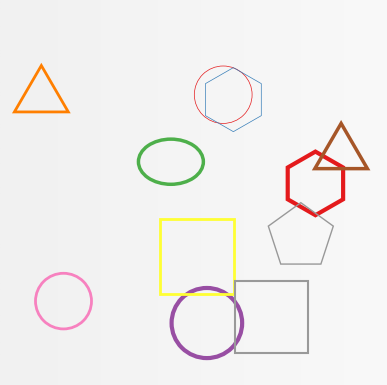[{"shape": "circle", "thickness": 0.5, "radius": 0.37, "center": [0.576, 0.754]}, {"shape": "hexagon", "thickness": 3, "radius": 0.41, "center": [0.814, 0.524]}, {"shape": "hexagon", "thickness": 0.5, "radius": 0.42, "center": [0.602, 0.741]}, {"shape": "oval", "thickness": 2.5, "radius": 0.42, "center": [0.441, 0.58]}, {"shape": "circle", "thickness": 3, "radius": 0.46, "center": [0.534, 0.161]}, {"shape": "triangle", "thickness": 2, "radius": 0.4, "center": [0.107, 0.749]}, {"shape": "square", "thickness": 2, "radius": 0.48, "center": [0.508, 0.334]}, {"shape": "triangle", "thickness": 2.5, "radius": 0.39, "center": [0.88, 0.601]}, {"shape": "circle", "thickness": 2, "radius": 0.36, "center": [0.164, 0.218]}, {"shape": "square", "thickness": 1.5, "radius": 0.47, "center": [0.7, 0.177]}, {"shape": "pentagon", "thickness": 1, "radius": 0.44, "center": [0.776, 0.385]}]